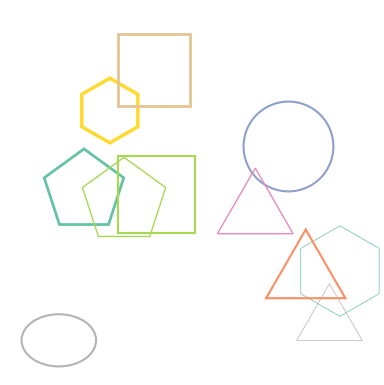[{"shape": "hexagon", "thickness": 0.5, "radius": 0.59, "center": [0.883, 0.296]}, {"shape": "pentagon", "thickness": 2, "radius": 0.54, "center": [0.218, 0.505]}, {"shape": "triangle", "thickness": 1.5, "radius": 0.59, "center": [0.794, 0.285]}, {"shape": "circle", "thickness": 1.5, "radius": 0.58, "center": [0.749, 0.62]}, {"shape": "triangle", "thickness": 1, "radius": 0.57, "center": [0.663, 0.45]}, {"shape": "square", "thickness": 1.5, "radius": 0.5, "center": [0.406, 0.496]}, {"shape": "pentagon", "thickness": 1, "radius": 0.57, "center": [0.322, 0.478]}, {"shape": "hexagon", "thickness": 2.5, "radius": 0.42, "center": [0.285, 0.713]}, {"shape": "square", "thickness": 2, "radius": 0.47, "center": [0.399, 0.818]}, {"shape": "triangle", "thickness": 0.5, "radius": 0.49, "center": [0.856, 0.165]}, {"shape": "oval", "thickness": 1.5, "radius": 0.48, "center": [0.153, 0.116]}]